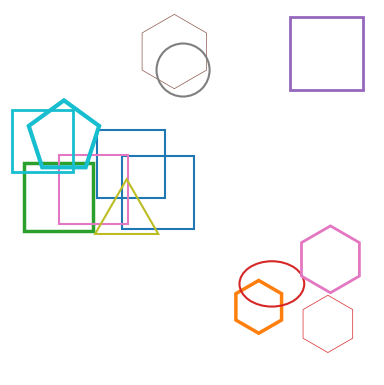[{"shape": "square", "thickness": 1.5, "radius": 0.47, "center": [0.411, 0.5]}, {"shape": "square", "thickness": 1.5, "radius": 0.44, "center": [0.34, 0.574]}, {"shape": "hexagon", "thickness": 2.5, "radius": 0.34, "center": [0.672, 0.203]}, {"shape": "square", "thickness": 2.5, "radius": 0.44, "center": [0.152, 0.489]}, {"shape": "hexagon", "thickness": 0.5, "radius": 0.37, "center": [0.852, 0.159]}, {"shape": "oval", "thickness": 1.5, "radius": 0.42, "center": [0.706, 0.263]}, {"shape": "square", "thickness": 2, "radius": 0.47, "center": [0.848, 0.861]}, {"shape": "hexagon", "thickness": 0.5, "radius": 0.48, "center": [0.453, 0.866]}, {"shape": "hexagon", "thickness": 2, "radius": 0.43, "center": [0.858, 0.326]}, {"shape": "square", "thickness": 1.5, "radius": 0.45, "center": [0.243, 0.508]}, {"shape": "circle", "thickness": 1.5, "radius": 0.34, "center": [0.475, 0.818]}, {"shape": "triangle", "thickness": 1.5, "radius": 0.47, "center": [0.329, 0.44]}, {"shape": "pentagon", "thickness": 3, "radius": 0.48, "center": [0.166, 0.643]}, {"shape": "square", "thickness": 2, "radius": 0.4, "center": [0.11, 0.633]}]